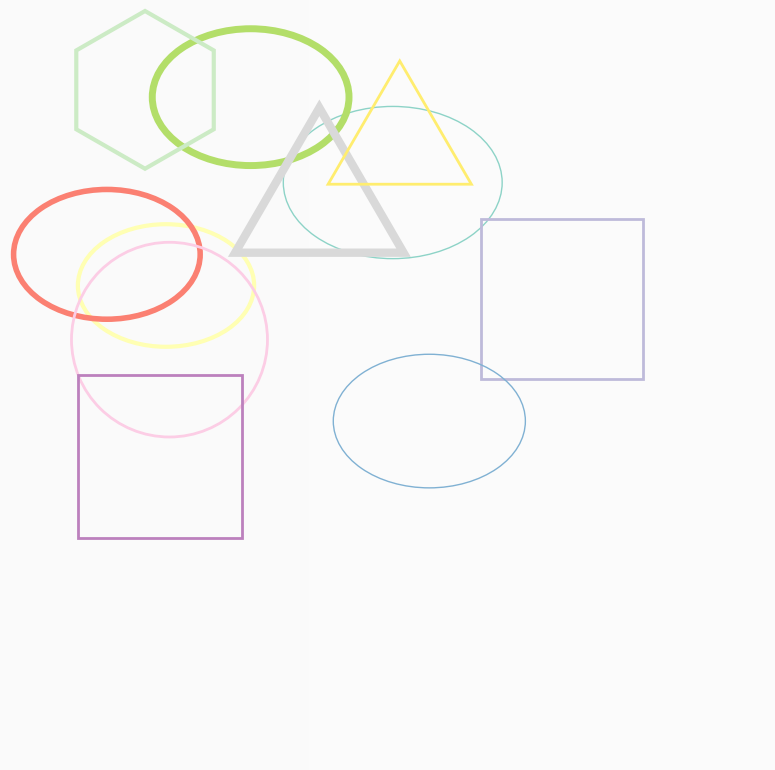[{"shape": "oval", "thickness": 0.5, "radius": 0.71, "center": [0.507, 0.763]}, {"shape": "oval", "thickness": 1.5, "radius": 0.57, "center": [0.214, 0.629]}, {"shape": "square", "thickness": 1, "radius": 0.52, "center": [0.725, 0.612]}, {"shape": "oval", "thickness": 2, "radius": 0.6, "center": [0.138, 0.67]}, {"shape": "oval", "thickness": 0.5, "radius": 0.62, "center": [0.554, 0.453]}, {"shape": "oval", "thickness": 2.5, "radius": 0.63, "center": [0.323, 0.874]}, {"shape": "circle", "thickness": 1, "radius": 0.63, "center": [0.219, 0.559]}, {"shape": "triangle", "thickness": 3, "radius": 0.63, "center": [0.412, 0.735]}, {"shape": "square", "thickness": 1, "radius": 0.53, "center": [0.207, 0.407]}, {"shape": "hexagon", "thickness": 1.5, "radius": 0.51, "center": [0.187, 0.883]}, {"shape": "triangle", "thickness": 1, "radius": 0.53, "center": [0.516, 0.814]}]